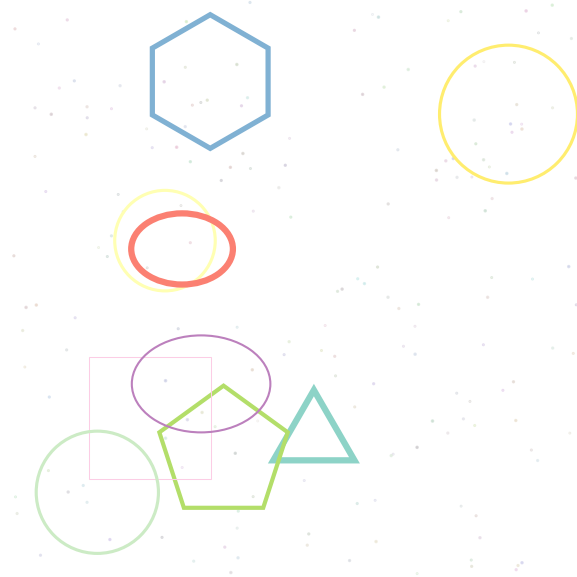[{"shape": "triangle", "thickness": 3, "radius": 0.41, "center": [0.544, 0.243]}, {"shape": "circle", "thickness": 1.5, "radius": 0.44, "center": [0.286, 0.582]}, {"shape": "oval", "thickness": 3, "radius": 0.44, "center": [0.315, 0.568]}, {"shape": "hexagon", "thickness": 2.5, "radius": 0.58, "center": [0.364, 0.858]}, {"shape": "pentagon", "thickness": 2, "radius": 0.58, "center": [0.387, 0.214]}, {"shape": "square", "thickness": 0.5, "radius": 0.53, "center": [0.26, 0.276]}, {"shape": "oval", "thickness": 1, "radius": 0.6, "center": [0.348, 0.334]}, {"shape": "circle", "thickness": 1.5, "radius": 0.53, "center": [0.169, 0.147]}, {"shape": "circle", "thickness": 1.5, "radius": 0.6, "center": [0.881, 0.802]}]